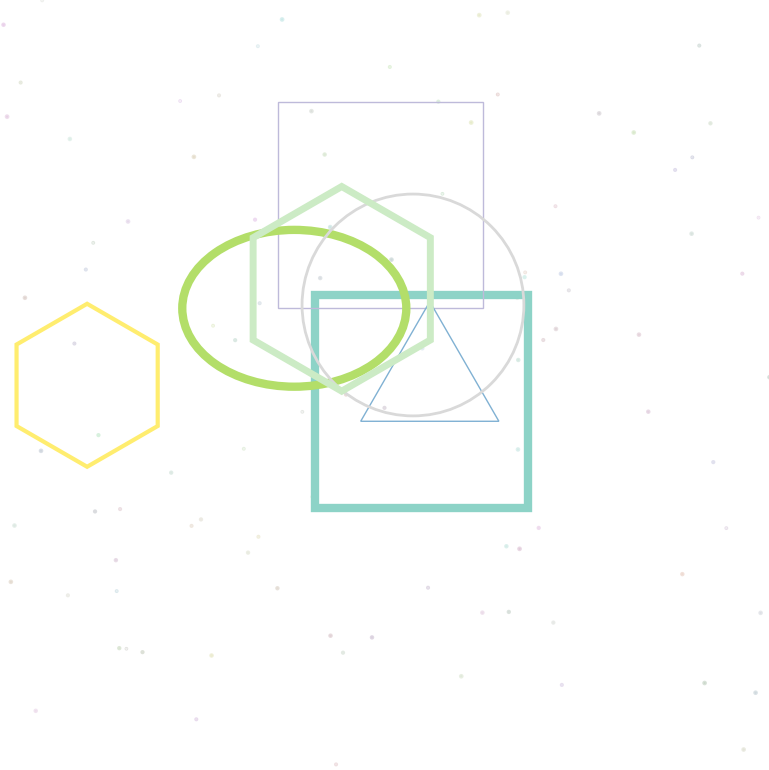[{"shape": "square", "thickness": 3, "radius": 0.69, "center": [0.548, 0.479]}, {"shape": "square", "thickness": 0.5, "radius": 0.67, "center": [0.494, 0.734]}, {"shape": "triangle", "thickness": 0.5, "radius": 0.52, "center": [0.558, 0.505]}, {"shape": "oval", "thickness": 3, "radius": 0.73, "center": [0.382, 0.6]}, {"shape": "circle", "thickness": 1, "radius": 0.72, "center": [0.536, 0.604]}, {"shape": "hexagon", "thickness": 2.5, "radius": 0.66, "center": [0.444, 0.625]}, {"shape": "hexagon", "thickness": 1.5, "radius": 0.53, "center": [0.113, 0.5]}]